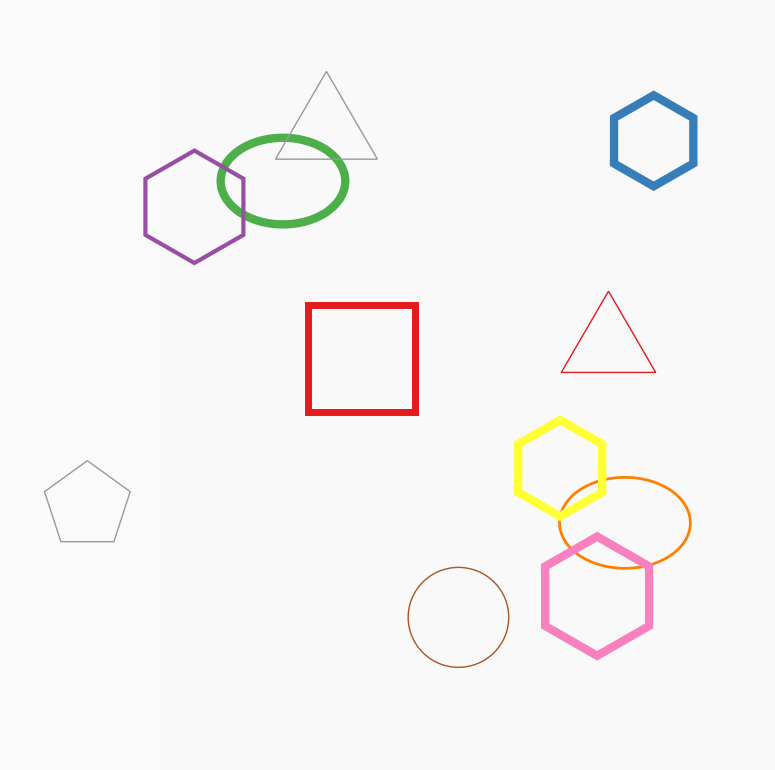[{"shape": "triangle", "thickness": 0.5, "radius": 0.35, "center": [0.785, 0.551]}, {"shape": "square", "thickness": 2.5, "radius": 0.35, "center": [0.466, 0.534]}, {"shape": "hexagon", "thickness": 3, "radius": 0.3, "center": [0.843, 0.817]}, {"shape": "oval", "thickness": 3, "radius": 0.4, "center": [0.365, 0.765]}, {"shape": "hexagon", "thickness": 1.5, "radius": 0.36, "center": [0.251, 0.731]}, {"shape": "oval", "thickness": 1, "radius": 0.42, "center": [0.806, 0.321]}, {"shape": "hexagon", "thickness": 3, "radius": 0.31, "center": [0.723, 0.392]}, {"shape": "circle", "thickness": 0.5, "radius": 0.32, "center": [0.592, 0.198]}, {"shape": "hexagon", "thickness": 3, "radius": 0.39, "center": [0.771, 0.226]}, {"shape": "pentagon", "thickness": 0.5, "radius": 0.29, "center": [0.113, 0.344]}, {"shape": "triangle", "thickness": 0.5, "radius": 0.38, "center": [0.421, 0.831]}]